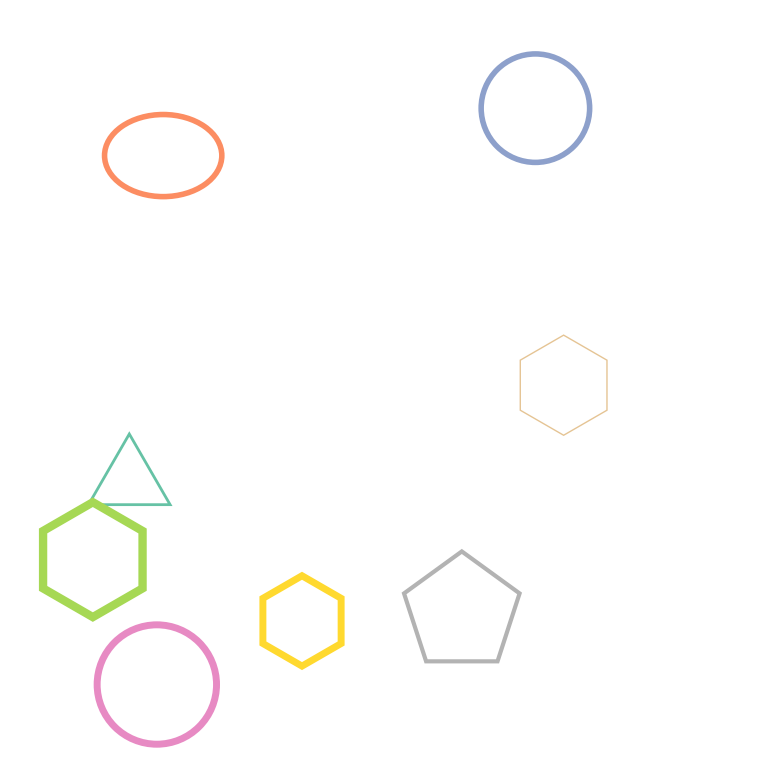[{"shape": "triangle", "thickness": 1, "radius": 0.31, "center": [0.168, 0.375]}, {"shape": "oval", "thickness": 2, "radius": 0.38, "center": [0.212, 0.798]}, {"shape": "circle", "thickness": 2, "radius": 0.35, "center": [0.695, 0.86]}, {"shape": "circle", "thickness": 2.5, "radius": 0.39, "center": [0.204, 0.111]}, {"shape": "hexagon", "thickness": 3, "radius": 0.37, "center": [0.121, 0.273]}, {"shape": "hexagon", "thickness": 2.5, "radius": 0.29, "center": [0.392, 0.194]}, {"shape": "hexagon", "thickness": 0.5, "radius": 0.32, "center": [0.732, 0.5]}, {"shape": "pentagon", "thickness": 1.5, "radius": 0.39, "center": [0.6, 0.205]}]